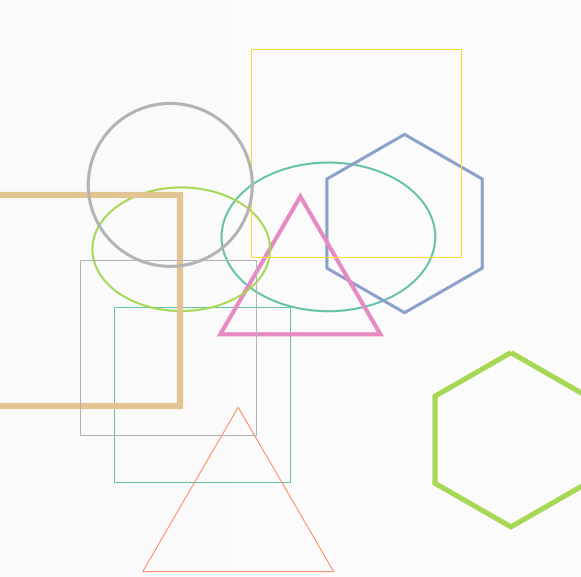[{"shape": "square", "thickness": 0.5, "radius": 0.76, "center": [0.347, 0.316]}, {"shape": "oval", "thickness": 1, "radius": 0.92, "center": [0.565, 0.589]}, {"shape": "triangle", "thickness": 0.5, "radius": 0.95, "center": [0.41, 0.104]}, {"shape": "hexagon", "thickness": 1.5, "radius": 0.77, "center": [0.696, 0.612]}, {"shape": "triangle", "thickness": 2, "radius": 0.8, "center": [0.517, 0.5]}, {"shape": "oval", "thickness": 1, "radius": 0.76, "center": [0.312, 0.568]}, {"shape": "hexagon", "thickness": 2.5, "radius": 0.75, "center": [0.879, 0.238]}, {"shape": "square", "thickness": 0.5, "radius": 0.9, "center": [0.612, 0.734]}, {"shape": "square", "thickness": 3, "radius": 0.91, "center": [0.127, 0.479]}, {"shape": "square", "thickness": 0.5, "radius": 0.76, "center": [0.289, 0.398]}, {"shape": "circle", "thickness": 1.5, "radius": 0.71, "center": [0.293, 0.679]}]